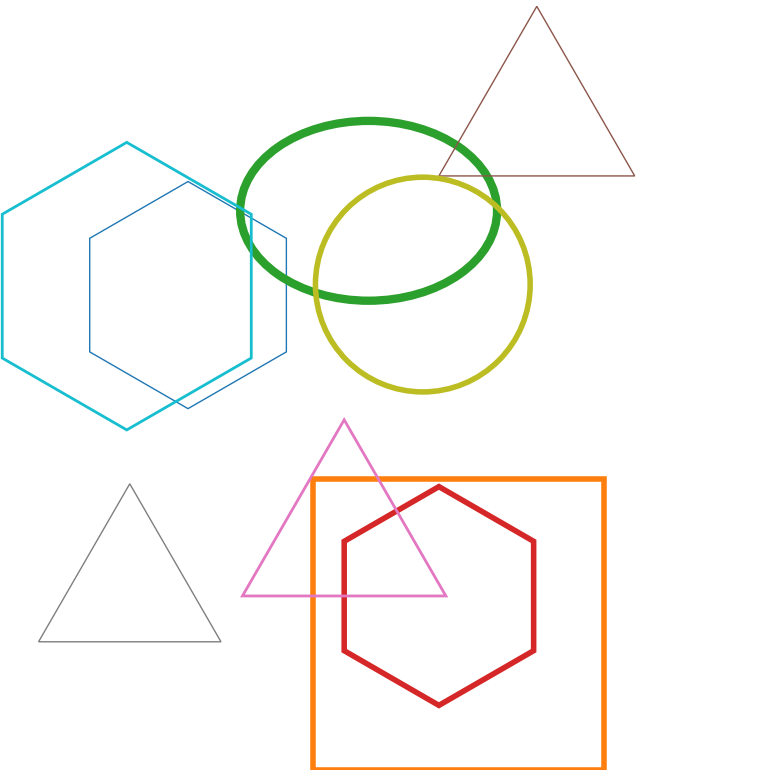[{"shape": "hexagon", "thickness": 0.5, "radius": 0.74, "center": [0.244, 0.617]}, {"shape": "square", "thickness": 2, "radius": 0.94, "center": [0.595, 0.189]}, {"shape": "oval", "thickness": 3, "radius": 0.83, "center": [0.479, 0.726]}, {"shape": "hexagon", "thickness": 2, "radius": 0.71, "center": [0.57, 0.226]}, {"shape": "triangle", "thickness": 0.5, "radius": 0.73, "center": [0.697, 0.845]}, {"shape": "triangle", "thickness": 1, "radius": 0.76, "center": [0.447, 0.302]}, {"shape": "triangle", "thickness": 0.5, "radius": 0.68, "center": [0.169, 0.235]}, {"shape": "circle", "thickness": 2, "radius": 0.7, "center": [0.549, 0.63]}, {"shape": "hexagon", "thickness": 1, "radius": 0.93, "center": [0.165, 0.628]}]